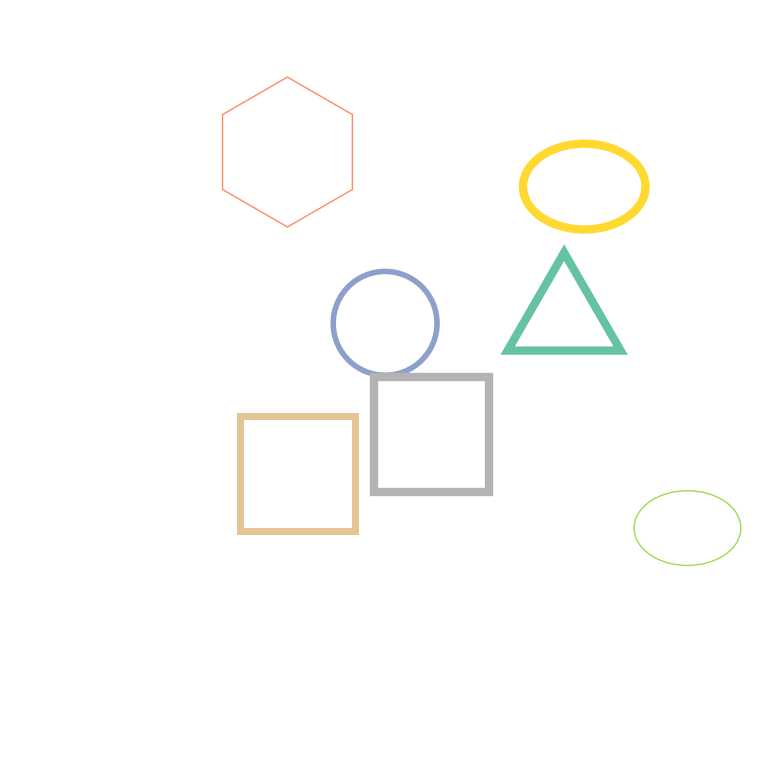[{"shape": "triangle", "thickness": 3, "radius": 0.42, "center": [0.733, 0.587]}, {"shape": "hexagon", "thickness": 0.5, "radius": 0.49, "center": [0.373, 0.803]}, {"shape": "circle", "thickness": 2, "radius": 0.34, "center": [0.5, 0.58]}, {"shape": "oval", "thickness": 0.5, "radius": 0.35, "center": [0.893, 0.314]}, {"shape": "oval", "thickness": 3, "radius": 0.4, "center": [0.759, 0.758]}, {"shape": "square", "thickness": 2.5, "radius": 0.37, "center": [0.386, 0.385]}, {"shape": "square", "thickness": 3, "radius": 0.37, "center": [0.561, 0.435]}]